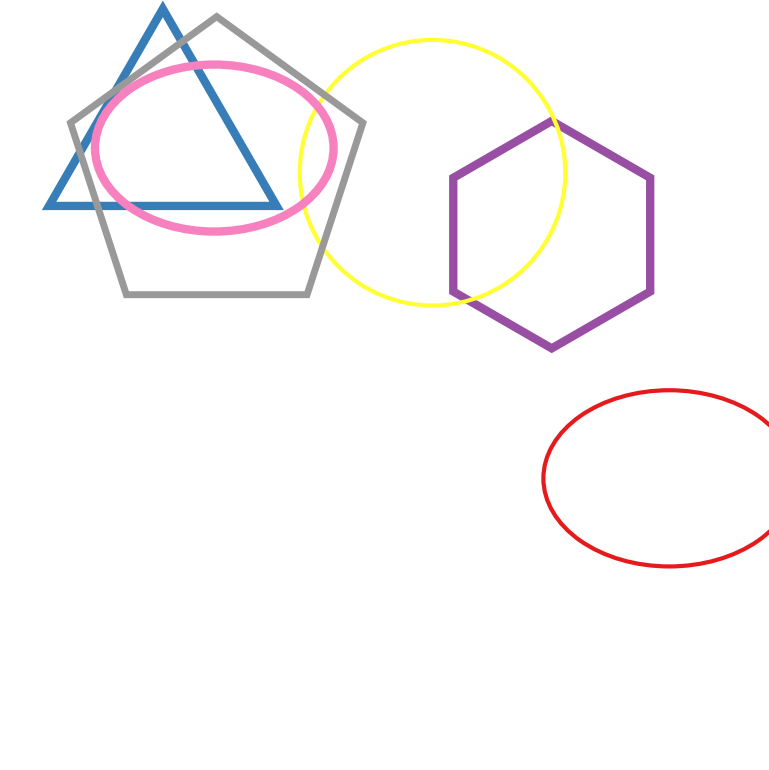[{"shape": "oval", "thickness": 1.5, "radius": 0.82, "center": [0.869, 0.379]}, {"shape": "triangle", "thickness": 3, "radius": 0.85, "center": [0.211, 0.818]}, {"shape": "hexagon", "thickness": 3, "radius": 0.74, "center": [0.717, 0.695]}, {"shape": "circle", "thickness": 1.5, "radius": 0.86, "center": [0.562, 0.776]}, {"shape": "oval", "thickness": 3, "radius": 0.77, "center": [0.278, 0.808]}, {"shape": "pentagon", "thickness": 2.5, "radius": 1.0, "center": [0.281, 0.779]}]